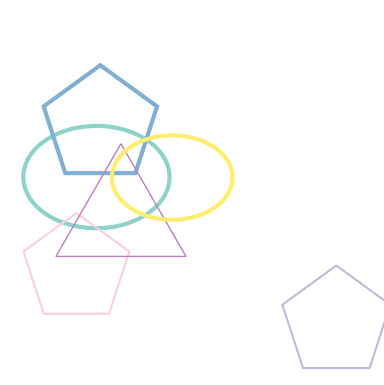[{"shape": "oval", "thickness": 3, "radius": 0.95, "center": [0.25, 0.54]}, {"shape": "pentagon", "thickness": 1.5, "radius": 0.74, "center": [0.874, 0.163]}, {"shape": "pentagon", "thickness": 3, "radius": 0.77, "center": [0.261, 0.676]}, {"shape": "pentagon", "thickness": 1.5, "radius": 0.72, "center": [0.198, 0.302]}, {"shape": "triangle", "thickness": 1, "radius": 0.98, "center": [0.314, 0.431]}, {"shape": "oval", "thickness": 3, "radius": 0.78, "center": [0.447, 0.539]}]